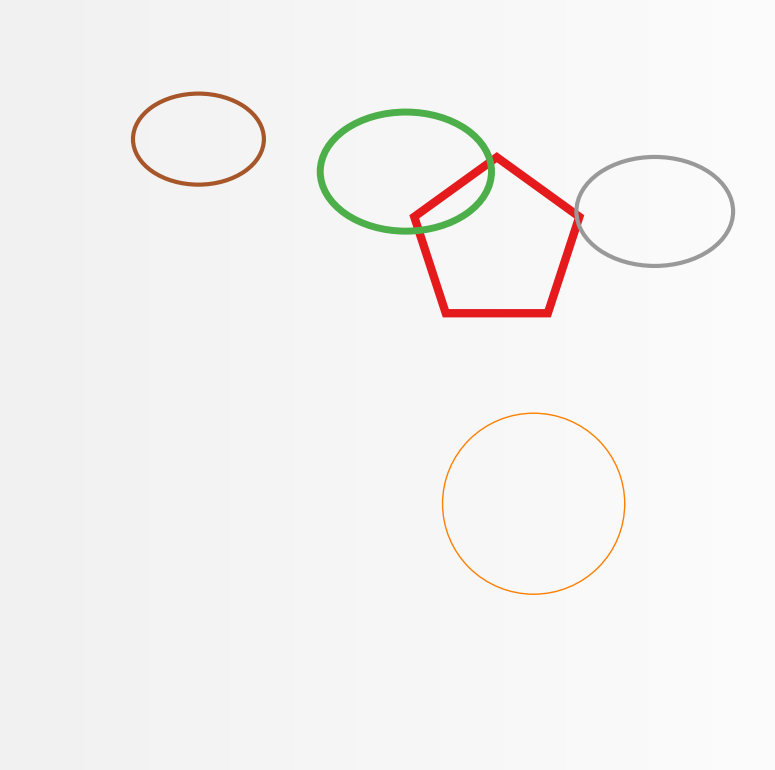[{"shape": "pentagon", "thickness": 3, "radius": 0.56, "center": [0.641, 0.684]}, {"shape": "oval", "thickness": 2.5, "radius": 0.55, "center": [0.524, 0.777]}, {"shape": "circle", "thickness": 0.5, "radius": 0.59, "center": [0.689, 0.346]}, {"shape": "oval", "thickness": 1.5, "radius": 0.42, "center": [0.256, 0.819]}, {"shape": "oval", "thickness": 1.5, "radius": 0.51, "center": [0.845, 0.725]}]